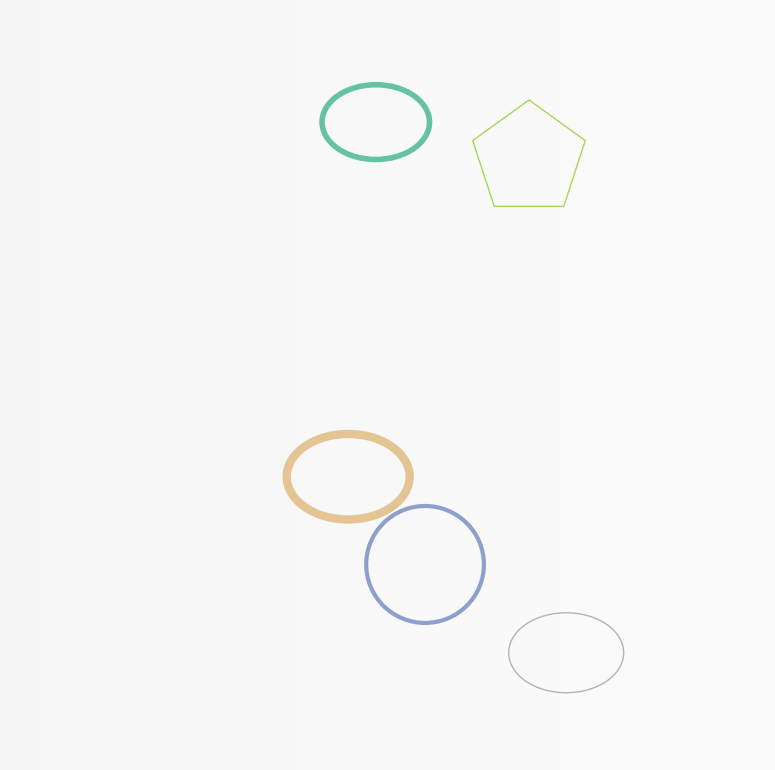[{"shape": "oval", "thickness": 2, "radius": 0.35, "center": [0.485, 0.841]}, {"shape": "circle", "thickness": 1.5, "radius": 0.38, "center": [0.548, 0.267]}, {"shape": "pentagon", "thickness": 0.5, "radius": 0.38, "center": [0.683, 0.794]}, {"shape": "oval", "thickness": 3, "radius": 0.4, "center": [0.449, 0.381]}, {"shape": "oval", "thickness": 0.5, "radius": 0.37, "center": [0.731, 0.152]}]